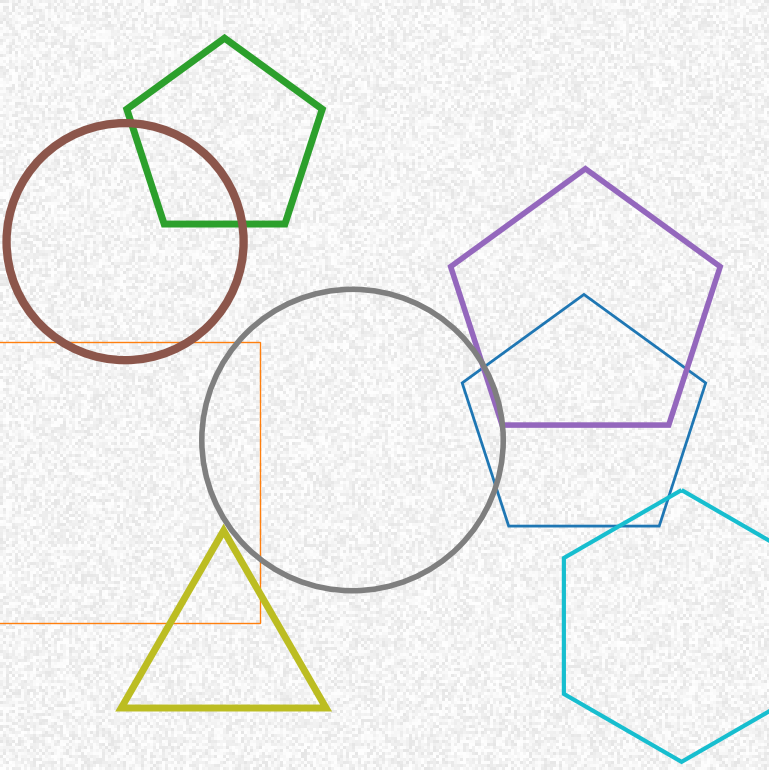[{"shape": "pentagon", "thickness": 1, "radius": 0.83, "center": [0.758, 0.451]}, {"shape": "square", "thickness": 0.5, "radius": 0.91, "center": [0.155, 0.373]}, {"shape": "pentagon", "thickness": 2.5, "radius": 0.67, "center": [0.292, 0.817]}, {"shape": "pentagon", "thickness": 2, "radius": 0.92, "center": [0.76, 0.597]}, {"shape": "circle", "thickness": 3, "radius": 0.77, "center": [0.162, 0.686]}, {"shape": "circle", "thickness": 2, "radius": 0.98, "center": [0.458, 0.429]}, {"shape": "triangle", "thickness": 2.5, "radius": 0.77, "center": [0.29, 0.157]}, {"shape": "hexagon", "thickness": 1.5, "radius": 0.88, "center": [0.885, 0.187]}]